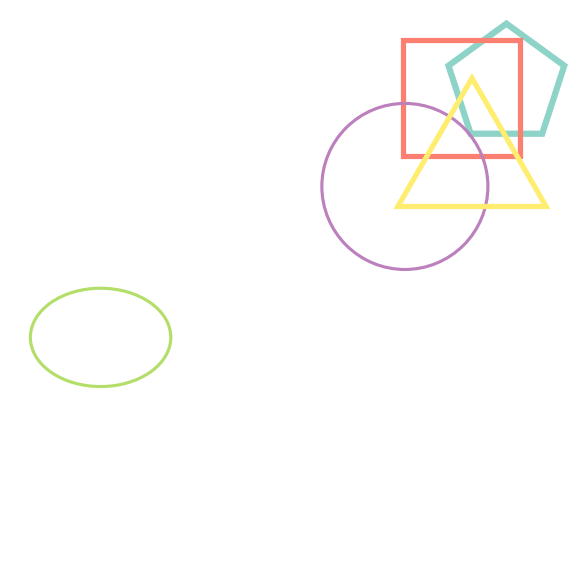[{"shape": "pentagon", "thickness": 3, "radius": 0.53, "center": [0.877, 0.853]}, {"shape": "square", "thickness": 2.5, "radius": 0.51, "center": [0.799, 0.83]}, {"shape": "oval", "thickness": 1.5, "radius": 0.61, "center": [0.174, 0.415]}, {"shape": "circle", "thickness": 1.5, "radius": 0.72, "center": [0.701, 0.676]}, {"shape": "triangle", "thickness": 2.5, "radius": 0.74, "center": [0.817, 0.716]}]